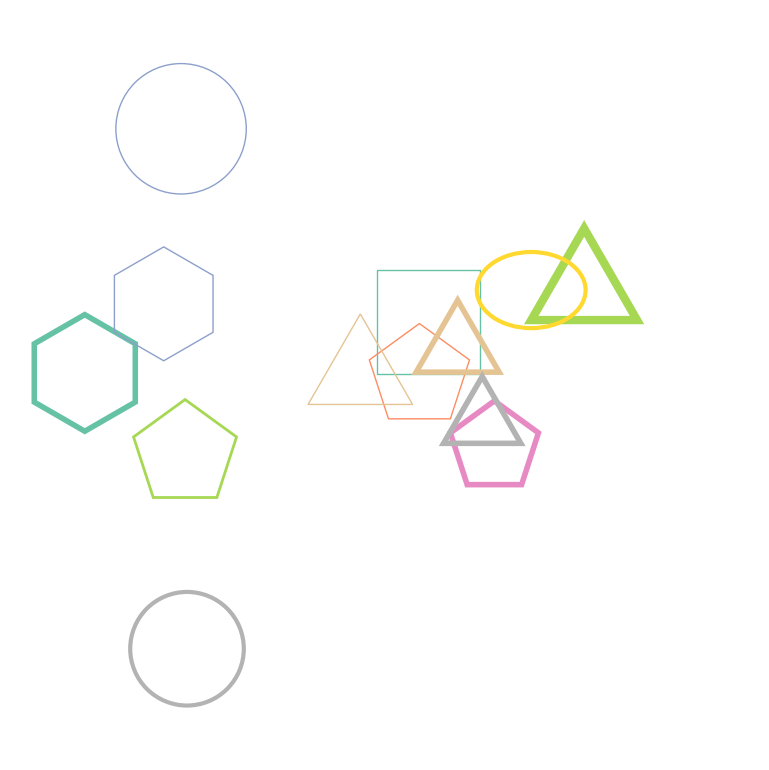[{"shape": "hexagon", "thickness": 2, "radius": 0.38, "center": [0.11, 0.516]}, {"shape": "square", "thickness": 0.5, "radius": 0.34, "center": [0.556, 0.582]}, {"shape": "pentagon", "thickness": 0.5, "radius": 0.34, "center": [0.545, 0.511]}, {"shape": "circle", "thickness": 0.5, "radius": 0.42, "center": [0.235, 0.833]}, {"shape": "hexagon", "thickness": 0.5, "radius": 0.37, "center": [0.213, 0.605]}, {"shape": "pentagon", "thickness": 2, "radius": 0.3, "center": [0.642, 0.419]}, {"shape": "pentagon", "thickness": 1, "radius": 0.35, "center": [0.24, 0.411]}, {"shape": "triangle", "thickness": 3, "radius": 0.4, "center": [0.759, 0.624]}, {"shape": "oval", "thickness": 1.5, "radius": 0.35, "center": [0.69, 0.623]}, {"shape": "triangle", "thickness": 2, "radius": 0.31, "center": [0.594, 0.548]}, {"shape": "triangle", "thickness": 0.5, "radius": 0.39, "center": [0.468, 0.514]}, {"shape": "triangle", "thickness": 2, "radius": 0.29, "center": [0.626, 0.453]}, {"shape": "circle", "thickness": 1.5, "radius": 0.37, "center": [0.243, 0.157]}]